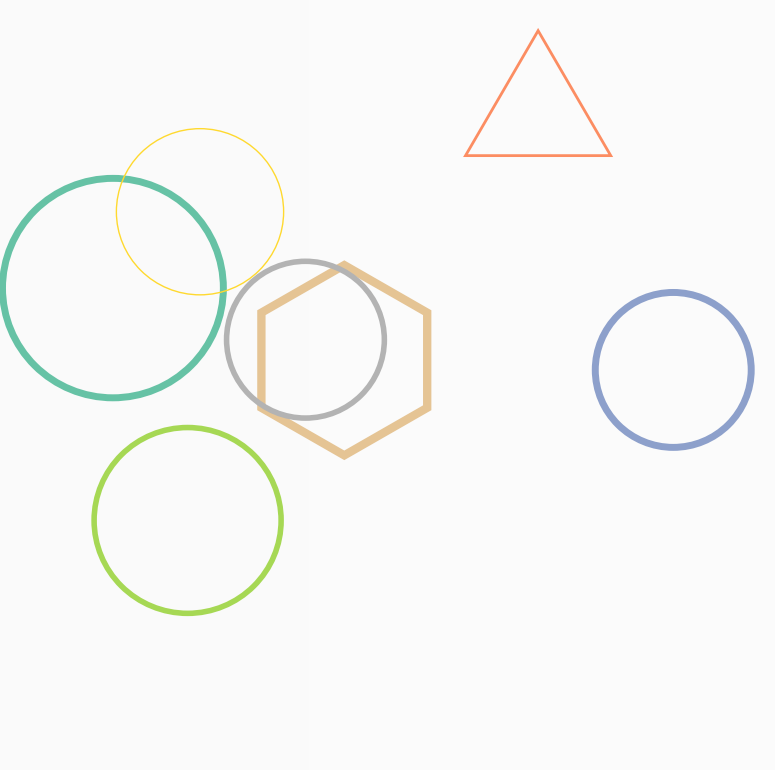[{"shape": "circle", "thickness": 2.5, "radius": 0.71, "center": [0.146, 0.626]}, {"shape": "triangle", "thickness": 1, "radius": 0.54, "center": [0.694, 0.852]}, {"shape": "circle", "thickness": 2.5, "radius": 0.5, "center": [0.869, 0.52]}, {"shape": "circle", "thickness": 2, "radius": 0.6, "center": [0.242, 0.324]}, {"shape": "circle", "thickness": 0.5, "radius": 0.54, "center": [0.258, 0.725]}, {"shape": "hexagon", "thickness": 3, "radius": 0.62, "center": [0.444, 0.532]}, {"shape": "circle", "thickness": 2, "radius": 0.51, "center": [0.394, 0.559]}]